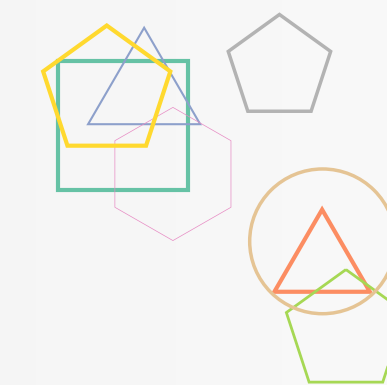[{"shape": "square", "thickness": 3, "radius": 0.84, "center": [0.316, 0.674]}, {"shape": "triangle", "thickness": 3, "radius": 0.71, "center": [0.831, 0.313]}, {"shape": "triangle", "thickness": 1.5, "radius": 0.84, "center": [0.372, 0.761]}, {"shape": "hexagon", "thickness": 0.5, "radius": 0.86, "center": [0.446, 0.548]}, {"shape": "pentagon", "thickness": 2, "radius": 0.81, "center": [0.893, 0.138]}, {"shape": "pentagon", "thickness": 3, "radius": 0.86, "center": [0.275, 0.761]}, {"shape": "circle", "thickness": 2.5, "radius": 0.94, "center": [0.832, 0.373]}, {"shape": "pentagon", "thickness": 2.5, "radius": 0.69, "center": [0.721, 0.823]}]